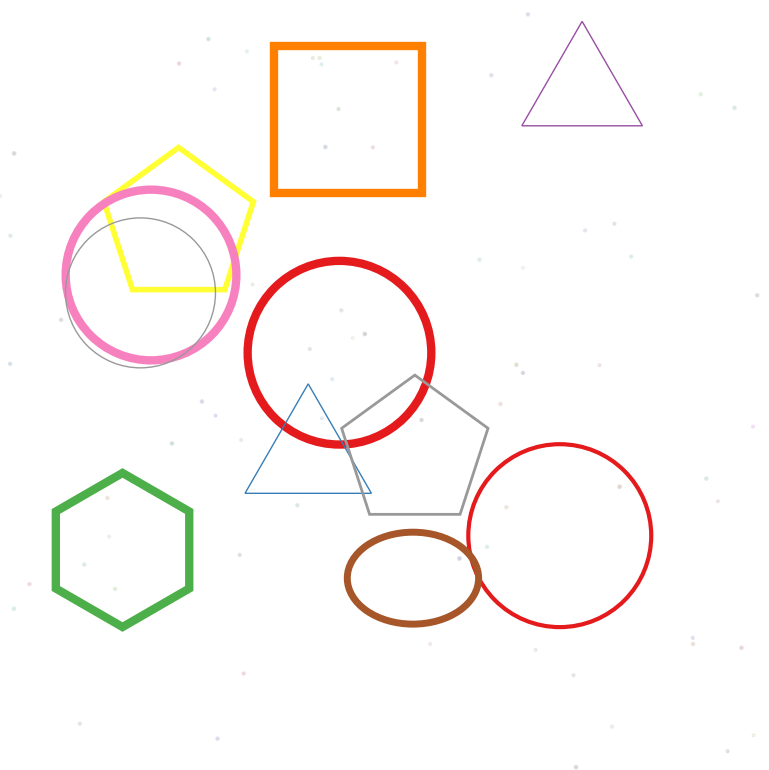[{"shape": "circle", "thickness": 3, "radius": 0.6, "center": [0.441, 0.542]}, {"shape": "circle", "thickness": 1.5, "radius": 0.59, "center": [0.727, 0.304]}, {"shape": "triangle", "thickness": 0.5, "radius": 0.47, "center": [0.4, 0.407]}, {"shape": "hexagon", "thickness": 3, "radius": 0.5, "center": [0.159, 0.286]}, {"shape": "triangle", "thickness": 0.5, "radius": 0.45, "center": [0.756, 0.882]}, {"shape": "square", "thickness": 3, "radius": 0.48, "center": [0.452, 0.845]}, {"shape": "pentagon", "thickness": 2, "radius": 0.51, "center": [0.232, 0.706]}, {"shape": "oval", "thickness": 2.5, "radius": 0.43, "center": [0.536, 0.249]}, {"shape": "circle", "thickness": 3, "radius": 0.55, "center": [0.196, 0.643]}, {"shape": "pentagon", "thickness": 1, "radius": 0.5, "center": [0.539, 0.413]}, {"shape": "circle", "thickness": 0.5, "radius": 0.49, "center": [0.182, 0.62]}]